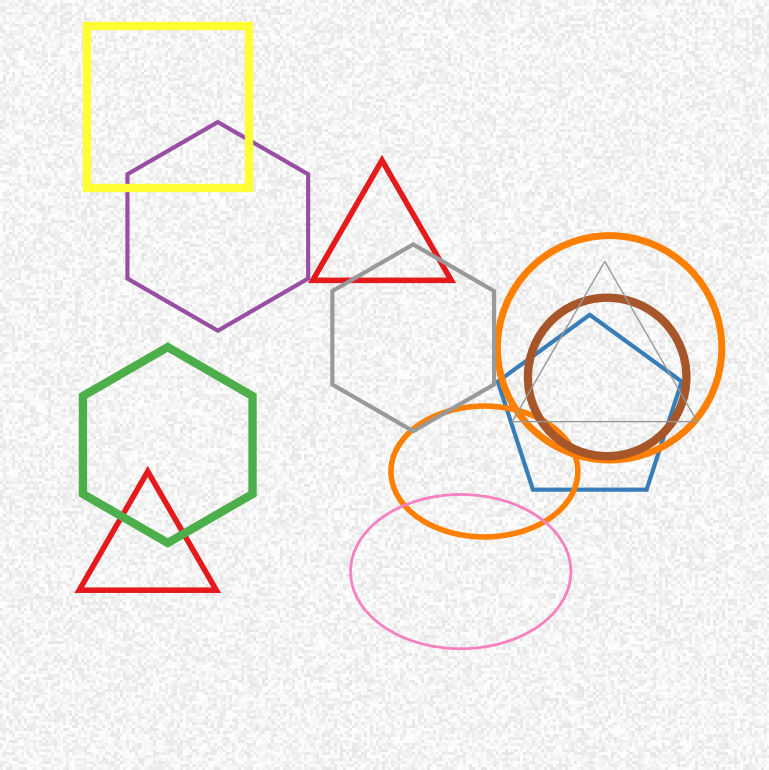[{"shape": "triangle", "thickness": 2, "radius": 0.52, "center": [0.496, 0.688]}, {"shape": "triangle", "thickness": 2, "radius": 0.51, "center": [0.192, 0.285]}, {"shape": "pentagon", "thickness": 1.5, "radius": 0.63, "center": [0.766, 0.466]}, {"shape": "hexagon", "thickness": 3, "radius": 0.64, "center": [0.218, 0.422]}, {"shape": "hexagon", "thickness": 1.5, "radius": 0.68, "center": [0.283, 0.706]}, {"shape": "circle", "thickness": 2.5, "radius": 0.73, "center": [0.792, 0.548]}, {"shape": "oval", "thickness": 2, "radius": 0.61, "center": [0.629, 0.388]}, {"shape": "square", "thickness": 3, "radius": 0.53, "center": [0.218, 0.861]}, {"shape": "circle", "thickness": 3, "radius": 0.51, "center": [0.789, 0.51]}, {"shape": "oval", "thickness": 1, "radius": 0.72, "center": [0.598, 0.258]}, {"shape": "triangle", "thickness": 0.5, "radius": 0.69, "center": [0.785, 0.522]}, {"shape": "hexagon", "thickness": 1.5, "radius": 0.61, "center": [0.537, 0.561]}]